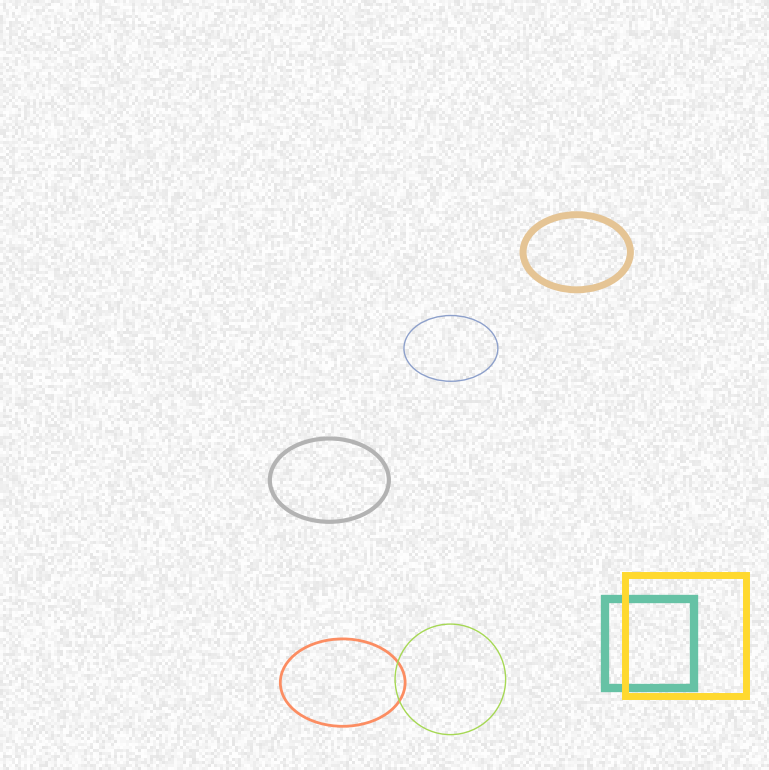[{"shape": "square", "thickness": 3, "radius": 0.29, "center": [0.844, 0.164]}, {"shape": "oval", "thickness": 1, "radius": 0.41, "center": [0.445, 0.114]}, {"shape": "oval", "thickness": 0.5, "radius": 0.3, "center": [0.586, 0.548]}, {"shape": "circle", "thickness": 0.5, "radius": 0.36, "center": [0.585, 0.118]}, {"shape": "square", "thickness": 2.5, "radius": 0.39, "center": [0.89, 0.175]}, {"shape": "oval", "thickness": 2.5, "radius": 0.35, "center": [0.749, 0.672]}, {"shape": "oval", "thickness": 1.5, "radius": 0.39, "center": [0.428, 0.376]}]